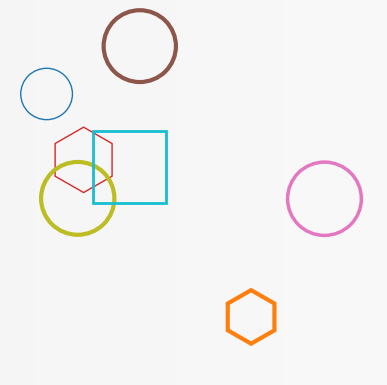[{"shape": "circle", "thickness": 1, "radius": 0.33, "center": [0.12, 0.756]}, {"shape": "hexagon", "thickness": 3, "radius": 0.35, "center": [0.648, 0.177]}, {"shape": "hexagon", "thickness": 1, "radius": 0.42, "center": [0.216, 0.585]}, {"shape": "circle", "thickness": 3, "radius": 0.47, "center": [0.361, 0.88]}, {"shape": "circle", "thickness": 2.5, "radius": 0.48, "center": [0.837, 0.484]}, {"shape": "circle", "thickness": 3, "radius": 0.47, "center": [0.201, 0.485]}, {"shape": "square", "thickness": 2, "radius": 0.47, "center": [0.335, 0.566]}]